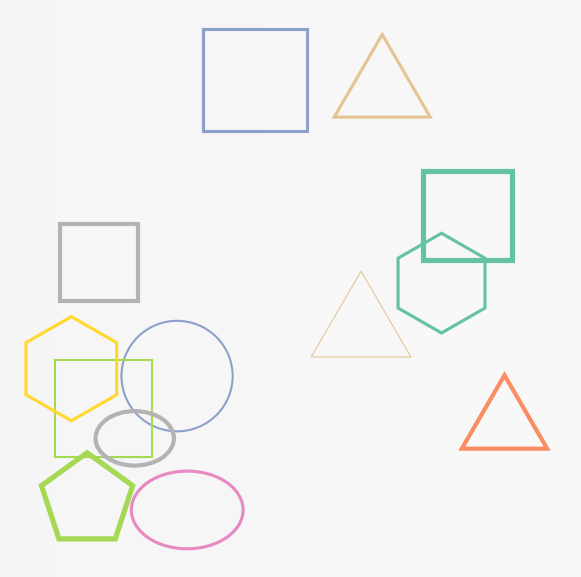[{"shape": "hexagon", "thickness": 1.5, "radius": 0.43, "center": [0.76, 0.509]}, {"shape": "square", "thickness": 2.5, "radius": 0.38, "center": [0.804, 0.626]}, {"shape": "triangle", "thickness": 2, "radius": 0.42, "center": [0.868, 0.265]}, {"shape": "square", "thickness": 1.5, "radius": 0.45, "center": [0.439, 0.861]}, {"shape": "circle", "thickness": 1, "radius": 0.48, "center": [0.305, 0.348]}, {"shape": "oval", "thickness": 1.5, "radius": 0.48, "center": [0.322, 0.116]}, {"shape": "square", "thickness": 1, "radius": 0.42, "center": [0.178, 0.291]}, {"shape": "pentagon", "thickness": 2.5, "radius": 0.41, "center": [0.15, 0.133]}, {"shape": "hexagon", "thickness": 1.5, "radius": 0.45, "center": [0.123, 0.361]}, {"shape": "triangle", "thickness": 1.5, "radius": 0.48, "center": [0.658, 0.844]}, {"shape": "triangle", "thickness": 0.5, "radius": 0.5, "center": [0.621, 0.43]}, {"shape": "oval", "thickness": 2, "radius": 0.34, "center": [0.232, 0.24]}, {"shape": "square", "thickness": 2, "radius": 0.34, "center": [0.17, 0.545]}]